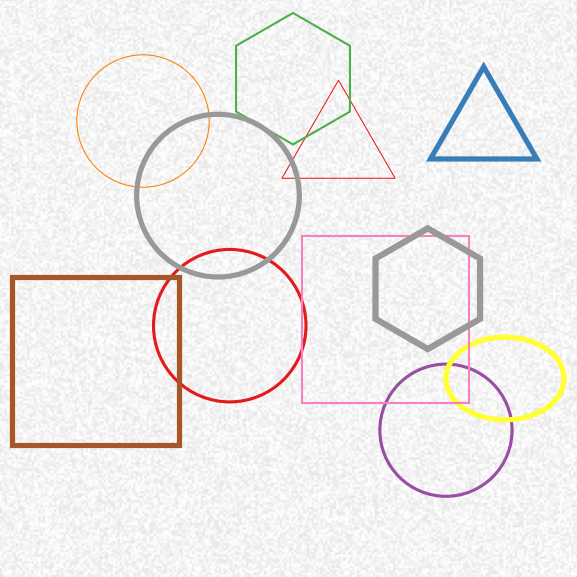[{"shape": "triangle", "thickness": 0.5, "radius": 0.57, "center": [0.586, 0.747]}, {"shape": "circle", "thickness": 1.5, "radius": 0.66, "center": [0.398, 0.435]}, {"shape": "triangle", "thickness": 2.5, "radius": 0.53, "center": [0.838, 0.777]}, {"shape": "hexagon", "thickness": 1, "radius": 0.57, "center": [0.507, 0.863]}, {"shape": "circle", "thickness": 1.5, "radius": 0.57, "center": [0.772, 0.254]}, {"shape": "circle", "thickness": 0.5, "radius": 0.57, "center": [0.248, 0.79]}, {"shape": "oval", "thickness": 2.5, "radius": 0.51, "center": [0.874, 0.344]}, {"shape": "square", "thickness": 2.5, "radius": 0.73, "center": [0.165, 0.374]}, {"shape": "square", "thickness": 1, "radius": 0.72, "center": [0.667, 0.446]}, {"shape": "circle", "thickness": 2.5, "radius": 0.7, "center": [0.377, 0.66]}, {"shape": "hexagon", "thickness": 3, "radius": 0.52, "center": [0.741, 0.499]}]